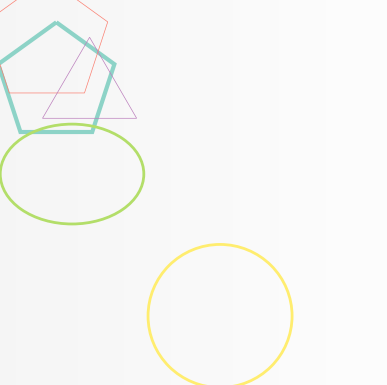[{"shape": "pentagon", "thickness": 3, "radius": 0.79, "center": [0.145, 0.785]}, {"shape": "pentagon", "thickness": 0.5, "radius": 0.83, "center": [0.121, 0.892]}, {"shape": "oval", "thickness": 2, "radius": 0.93, "center": [0.186, 0.548]}, {"shape": "triangle", "thickness": 0.5, "radius": 0.7, "center": [0.231, 0.763]}, {"shape": "circle", "thickness": 2, "radius": 0.93, "center": [0.568, 0.179]}]